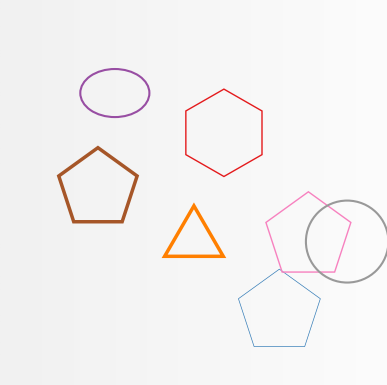[{"shape": "hexagon", "thickness": 1, "radius": 0.57, "center": [0.578, 0.655]}, {"shape": "pentagon", "thickness": 0.5, "radius": 0.56, "center": [0.721, 0.19]}, {"shape": "oval", "thickness": 1.5, "radius": 0.45, "center": [0.296, 0.758]}, {"shape": "triangle", "thickness": 2.5, "radius": 0.44, "center": [0.5, 0.378]}, {"shape": "pentagon", "thickness": 2.5, "radius": 0.53, "center": [0.253, 0.51]}, {"shape": "pentagon", "thickness": 1, "radius": 0.58, "center": [0.796, 0.387]}, {"shape": "circle", "thickness": 1.5, "radius": 0.53, "center": [0.896, 0.373]}]